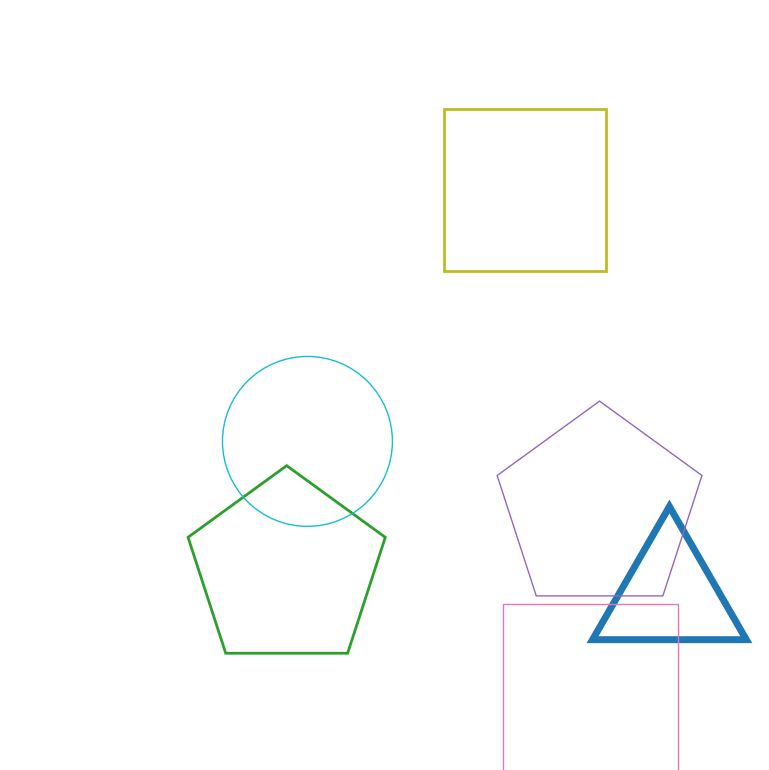[{"shape": "triangle", "thickness": 2.5, "radius": 0.58, "center": [0.869, 0.227]}, {"shape": "pentagon", "thickness": 1, "radius": 0.67, "center": [0.372, 0.261]}, {"shape": "pentagon", "thickness": 0.5, "radius": 0.7, "center": [0.779, 0.339]}, {"shape": "square", "thickness": 0.5, "radius": 0.57, "center": [0.767, 0.102]}, {"shape": "square", "thickness": 1, "radius": 0.52, "center": [0.682, 0.753]}, {"shape": "circle", "thickness": 0.5, "radius": 0.55, "center": [0.399, 0.427]}]